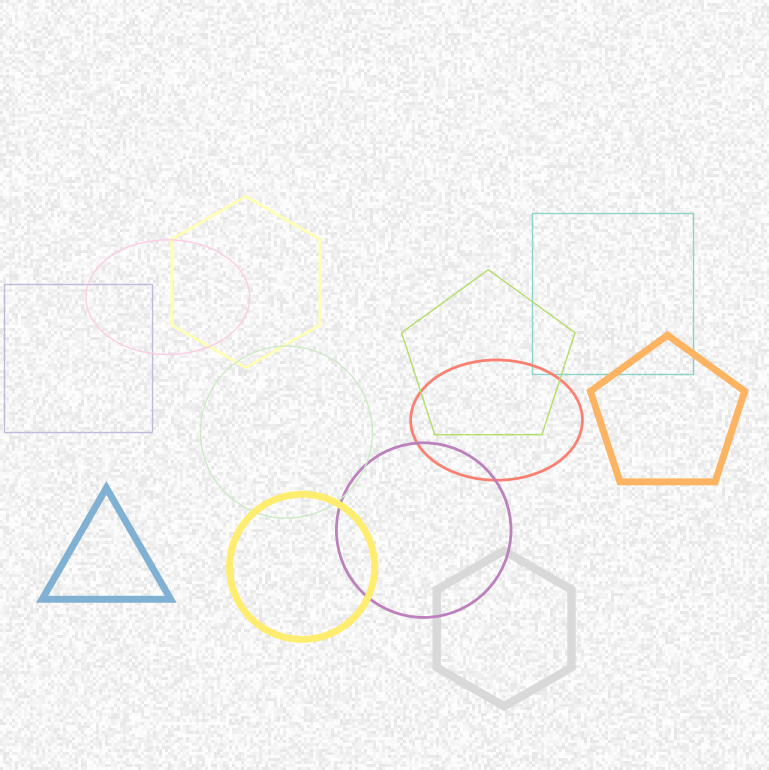[{"shape": "square", "thickness": 0.5, "radius": 0.52, "center": [0.796, 0.619]}, {"shape": "hexagon", "thickness": 1, "radius": 0.56, "center": [0.319, 0.634]}, {"shape": "square", "thickness": 0.5, "radius": 0.48, "center": [0.101, 0.535]}, {"shape": "oval", "thickness": 1, "radius": 0.56, "center": [0.645, 0.454]}, {"shape": "triangle", "thickness": 2.5, "radius": 0.48, "center": [0.138, 0.27]}, {"shape": "pentagon", "thickness": 2.5, "radius": 0.53, "center": [0.867, 0.459]}, {"shape": "pentagon", "thickness": 0.5, "radius": 0.59, "center": [0.634, 0.531]}, {"shape": "oval", "thickness": 0.5, "radius": 0.53, "center": [0.218, 0.614]}, {"shape": "hexagon", "thickness": 3, "radius": 0.51, "center": [0.655, 0.184]}, {"shape": "circle", "thickness": 1, "radius": 0.57, "center": [0.55, 0.312]}, {"shape": "circle", "thickness": 0.5, "radius": 0.56, "center": [0.372, 0.439]}, {"shape": "circle", "thickness": 2.5, "radius": 0.47, "center": [0.392, 0.264]}]